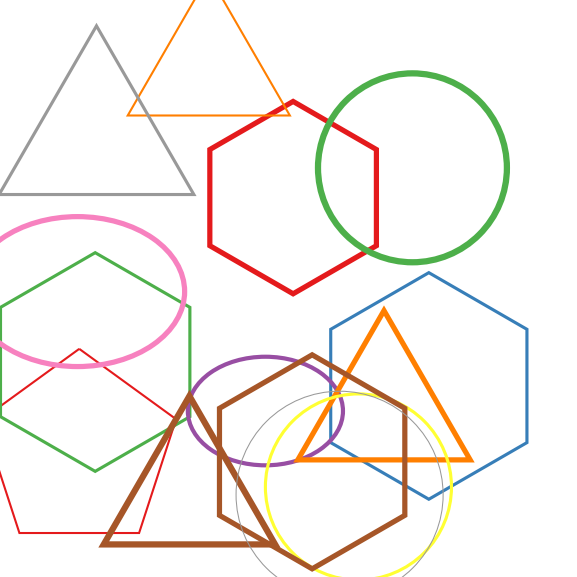[{"shape": "pentagon", "thickness": 1, "radius": 0.88, "center": [0.137, 0.219]}, {"shape": "hexagon", "thickness": 2.5, "radius": 0.83, "center": [0.508, 0.657]}, {"shape": "hexagon", "thickness": 1.5, "radius": 0.98, "center": [0.743, 0.331]}, {"shape": "circle", "thickness": 3, "radius": 0.82, "center": [0.714, 0.709]}, {"shape": "hexagon", "thickness": 1.5, "radius": 0.95, "center": [0.165, 0.372]}, {"shape": "oval", "thickness": 2, "radius": 0.67, "center": [0.46, 0.287]}, {"shape": "triangle", "thickness": 2.5, "radius": 0.86, "center": [0.665, 0.289]}, {"shape": "triangle", "thickness": 1, "radius": 0.81, "center": [0.362, 0.88]}, {"shape": "circle", "thickness": 1.5, "radius": 0.81, "center": [0.621, 0.156]}, {"shape": "triangle", "thickness": 3, "radius": 0.86, "center": [0.328, 0.142]}, {"shape": "hexagon", "thickness": 2.5, "radius": 0.93, "center": [0.541, 0.199]}, {"shape": "oval", "thickness": 2.5, "radius": 0.93, "center": [0.134, 0.494]}, {"shape": "triangle", "thickness": 1.5, "radius": 0.97, "center": [0.167, 0.76]}, {"shape": "circle", "thickness": 0.5, "radius": 0.9, "center": [0.588, 0.142]}]